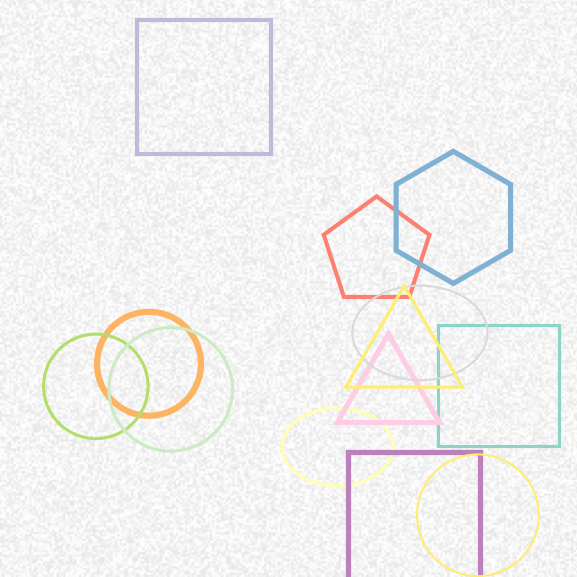[{"shape": "square", "thickness": 1.5, "radius": 0.52, "center": [0.863, 0.332]}, {"shape": "oval", "thickness": 1.5, "radius": 0.48, "center": [0.584, 0.225]}, {"shape": "square", "thickness": 2, "radius": 0.58, "center": [0.353, 0.848]}, {"shape": "pentagon", "thickness": 2, "radius": 0.48, "center": [0.652, 0.563]}, {"shape": "hexagon", "thickness": 2.5, "radius": 0.57, "center": [0.785, 0.623]}, {"shape": "circle", "thickness": 3, "radius": 0.45, "center": [0.258, 0.369]}, {"shape": "circle", "thickness": 1.5, "radius": 0.45, "center": [0.166, 0.33]}, {"shape": "triangle", "thickness": 2.5, "radius": 0.51, "center": [0.673, 0.319]}, {"shape": "oval", "thickness": 1, "radius": 0.58, "center": [0.727, 0.423]}, {"shape": "square", "thickness": 2.5, "radius": 0.57, "center": [0.717, 0.102]}, {"shape": "circle", "thickness": 1.5, "radius": 0.54, "center": [0.296, 0.325]}, {"shape": "circle", "thickness": 1, "radius": 0.53, "center": [0.827, 0.107]}, {"shape": "triangle", "thickness": 1.5, "radius": 0.58, "center": [0.7, 0.387]}]